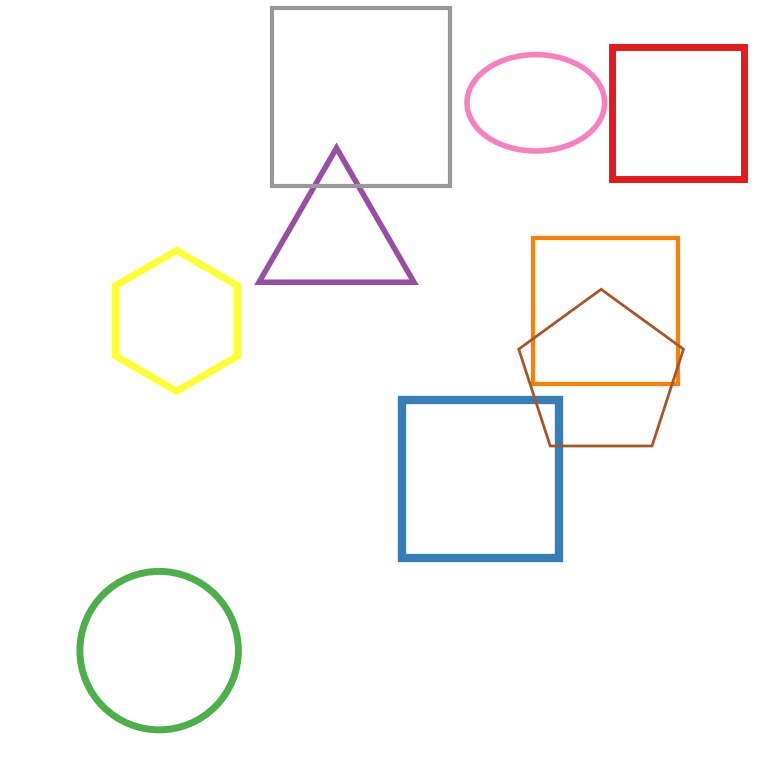[{"shape": "square", "thickness": 2.5, "radius": 0.43, "center": [0.881, 0.853]}, {"shape": "square", "thickness": 3, "radius": 0.51, "center": [0.624, 0.378]}, {"shape": "circle", "thickness": 2.5, "radius": 0.51, "center": [0.207, 0.155]}, {"shape": "triangle", "thickness": 2, "radius": 0.58, "center": [0.437, 0.692]}, {"shape": "square", "thickness": 1.5, "radius": 0.47, "center": [0.786, 0.596]}, {"shape": "hexagon", "thickness": 2.5, "radius": 0.46, "center": [0.229, 0.583]}, {"shape": "pentagon", "thickness": 1, "radius": 0.56, "center": [0.781, 0.512]}, {"shape": "oval", "thickness": 2, "radius": 0.45, "center": [0.696, 0.866]}, {"shape": "square", "thickness": 1.5, "radius": 0.58, "center": [0.469, 0.874]}]